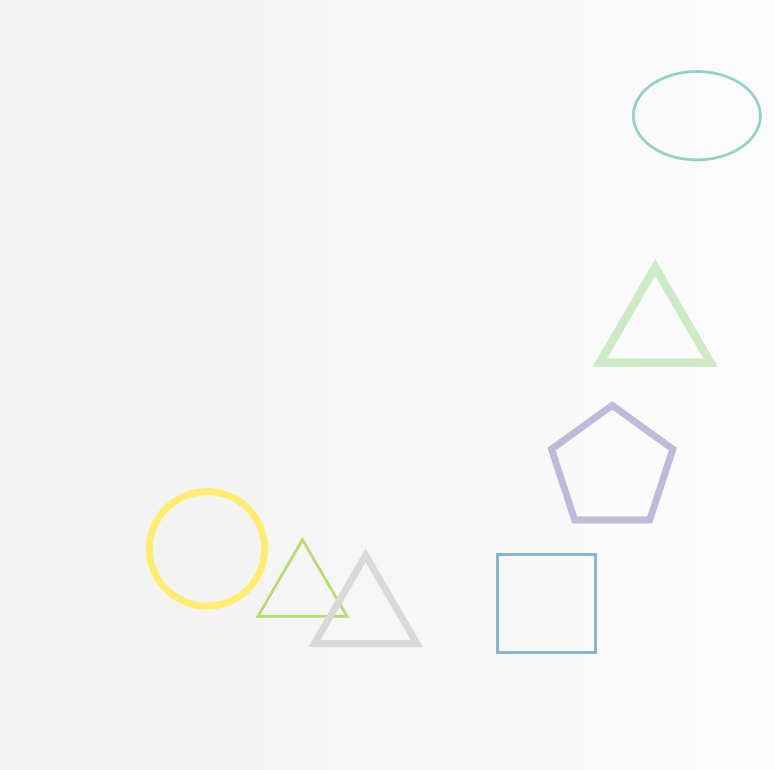[{"shape": "oval", "thickness": 1, "radius": 0.41, "center": [0.899, 0.85]}, {"shape": "pentagon", "thickness": 2.5, "radius": 0.41, "center": [0.79, 0.391]}, {"shape": "square", "thickness": 1, "radius": 0.32, "center": [0.704, 0.217]}, {"shape": "triangle", "thickness": 1, "radius": 0.33, "center": [0.39, 0.233]}, {"shape": "triangle", "thickness": 2.5, "radius": 0.38, "center": [0.472, 0.202]}, {"shape": "triangle", "thickness": 3, "radius": 0.41, "center": [0.845, 0.57]}, {"shape": "circle", "thickness": 2.5, "radius": 0.37, "center": [0.267, 0.287]}]